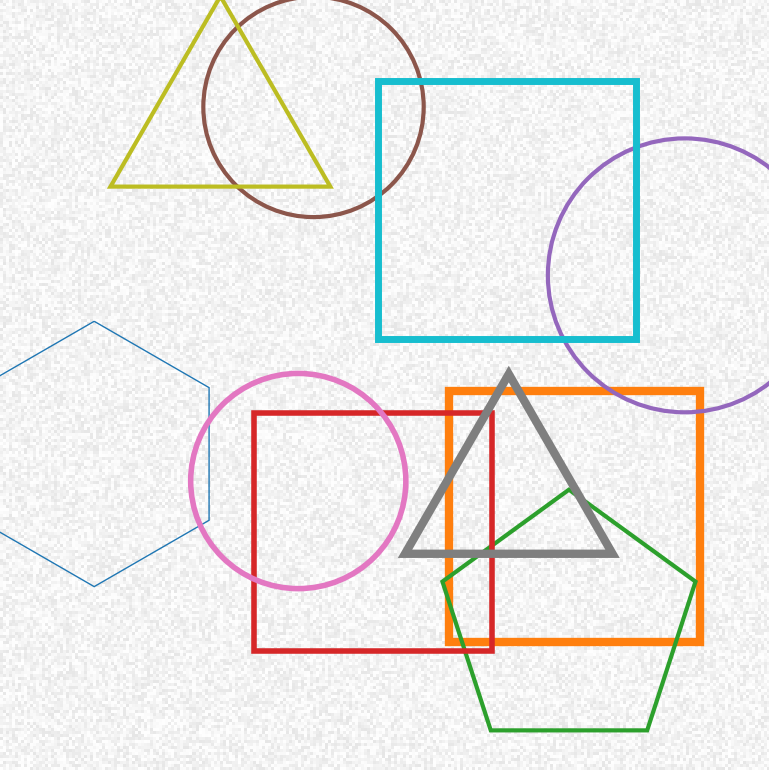[{"shape": "hexagon", "thickness": 0.5, "radius": 0.86, "center": [0.122, 0.41]}, {"shape": "square", "thickness": 3, "radius": 0.81, "center": [0.746, 0.33]}, {"shape": "pentagon", "thickness": 1.5, "radius": 0.86, "center": [0.739, 0.191]}, {"shape": "square", "thickness": 2, "radius": 0.77, "center": [0.485, 0.309]}, {"shape": "circle", "thickness": 1.5, "radius": 0.89, "center": [0.889, 0.642]}, {"shape": "circle", "thickness": 1.5, "radius": 0.72, "center": [0.407, 0.861]}, {"shape": "circle", "thickness": 2, "radius": 0.7, "center": [0.387, 0.375]}, {"shape": "triangle", "thickness": 3, "radius": 0.78, "center": [0.661, 0.359]}, {"shape": "triangle", "thickness": 1.5, "radius": 0.82, "center": [0.286, 0.84]}, {"shape": "square", "thickness": 2.5, "radius": 0.84, "center": [0.659, 0.728]}]